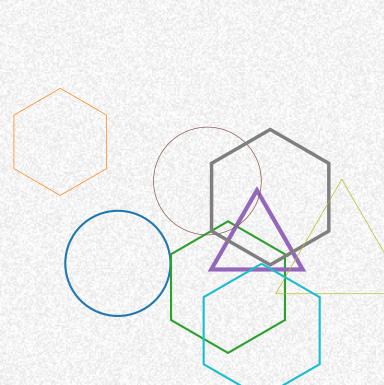[{"shape": "circle", "thickness": 1.5, "radius": 0.68, "center": [0.306, 0.316]}, {"shape": "hexagon", "thickness": 0.5, "radius": 0.69, "center": [0.157, 0.632]}, {"shape": "hexagon", "thickness": 1.5, "radius": 0.85, "center": [0.592, 0.254]}, {"shape": "triangle", "thickness": 3, "radius": 0.69, "center": [0.667, 0.369]}, {"shape": "circle", "thickness": 0.5, "radius": 0.7, "center": [0.539, 0.53]}, {"shape": "hexagon", "thickness": 2.5, "radius": 0.88, "center": [0.702, 0.488]}, {"shape": "triangle", "thickness": 0.5, "radius": 0.99, "center": [0.888, 0.336]}, {"shape": "hexagon", "thickness": 1.5, "radius": 0.87, "center": [0.68, 0.141]}]